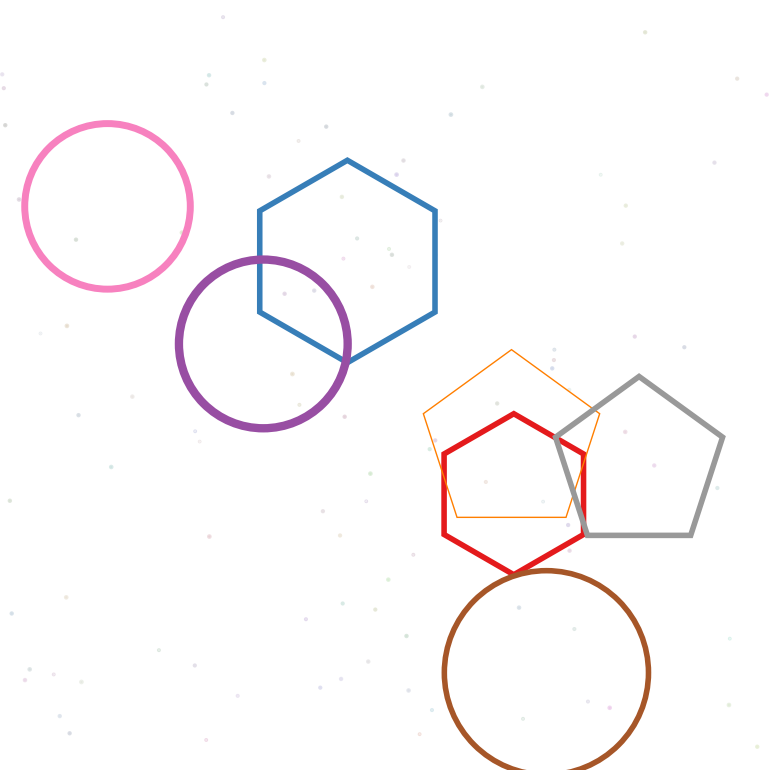[{"shape": "hexagon", "thickness": 2, "radius": 0.52, "center": [0.667, 0.358]}, {"shape": "hexagon", "thickness": 2, "radius": 0.66, "center": [0.451, 0.66]}, {"shape": "circle", "thickness": 3, "radius": 0.55, "center": [0.342, 0.553]}, {"shape": "pentagon", "thickness": 0.5, "radius": 0.6, "center": [0.664, 0.426]}, {"shape": "circle", "thickness": 2, "radius": 0.66, "center": [0.71, 0.126]}, {"shape": "circle", "thickness": 2.5, "radius": 0.54, "center": [0.14, 0.732]}, {"shape": "pentagon", "thickness": 2, "radius": 0.57, "center": [0.83, 0.397]}]